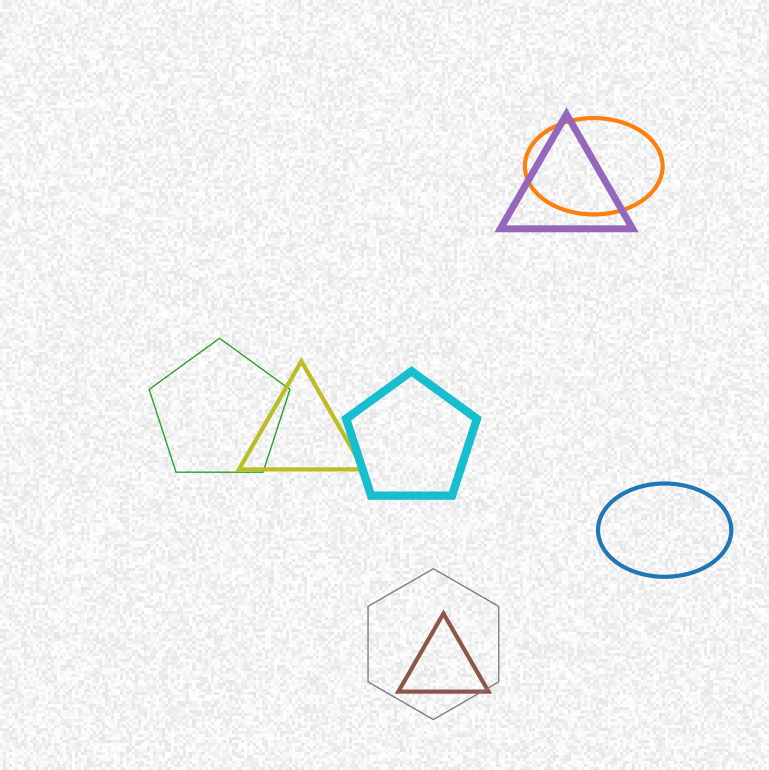[{"shape": "oval", "thickness": 1.5, "radius": 0.43, "center": [0.863, 0.312]}, {"shape": "oval", "thickness": 1.5, "radius": 0.45, "center": [0.771, 0.784]}, {"shape": "pentagon", "thickness": 0.5, "radius": 0.48, "center": [0.285, 0.465]}, {"shape": "triangle", "thickness": 2.5, "radius": 0.5, "center": [0.736, 0.752]}, {"shape": "triangle", "thickness": 1.5, "radius": 0.34, "center": [0.576, 0.136]}, {"shape": "hexagon", "thickness": 0.5, "radius": 0.49, "center": [0.563, 0.163]}, {"shape": "triangle", "thickness": 1.5, "radius": 0.47, "center": [0.391, 0.437]}, {"shape": "pentagon", "thickness": 3, "radius": 0.45, "center": [0.534, 0.429]}]